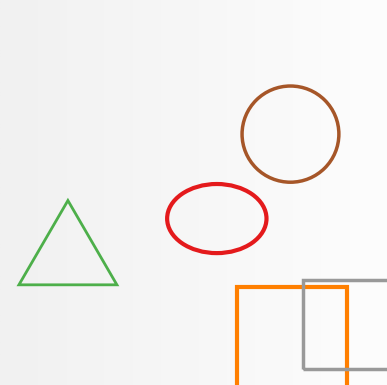[{"shape": "oval", "thickness": 3, "radius": 0.64, "center": [0.56, 0.432]}, {"shape": "triangle", "thickness": 2, "radius": 0.73, "center": [0.175, 0.333]}, {"shape": "square", "thickness": 3, "radius": 0.71, "center": [0.753, 0.112]}, {"shape": "circle", "thickness": 2.5, "radius": 0.62, "center": [0.75, 0.652]}, {"shape": "square", "thickness": 2.5, "radius": 0.58, "center": [0.898, 0.157]}]